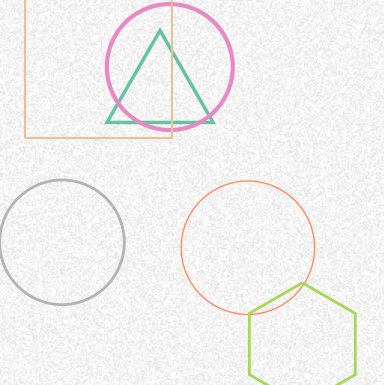[{"shape": "triangle", "thickness": 2.5, "radius": 0.8, "center": [0.416, 0.762]}, {"shape": "circle", "thickness": 1, "radius": 0.87, "center": [0.644, 0.357]}, {"shape": "circle", "thickness": 3, "radius": 0.82, "center": [0.441, 0.826]}, {"shape": "hexagon", "thickness": 2, "radius": 0.79, "center": [0.785, 0.106]}, {"shape": "square", "thickness": 1.5, "radius": 0.95, "center": [0.257, 0.832]}, {"shape": "circle", "thickness": 2, "radius": 0.81, "center": [0.161, 0.371]}]